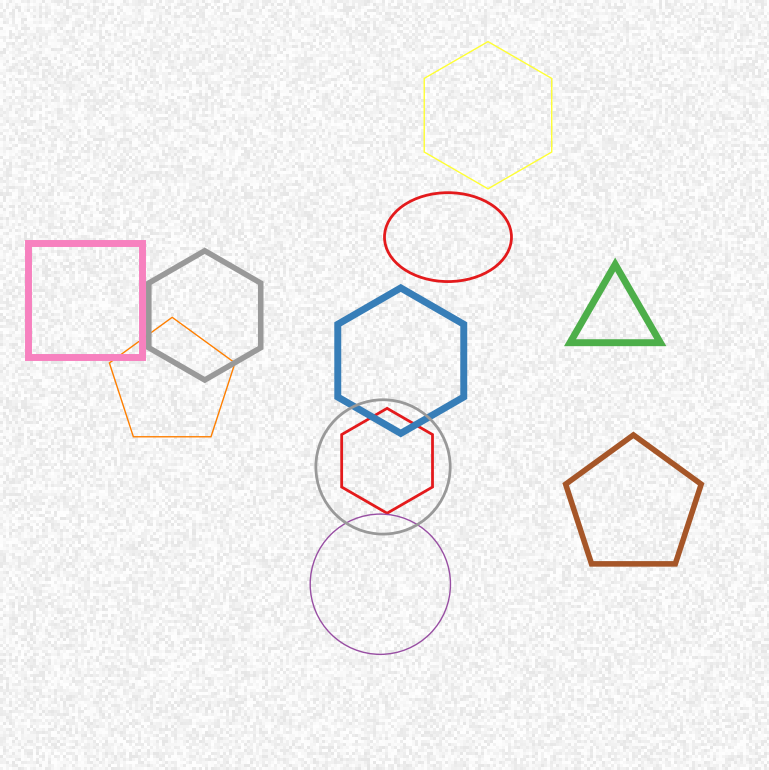[{"shape": "oval", "thickness": 1, "radius": 0.41, "center": [0.582, 0.692]}, {"shape": "hexagon", "thickness": 1, "radius": 0.34, "center": [0.503, 0.402]}, {"shape": "hexagon", "thickness": 2.5, "radius": 0.47, "center": [0.52, 0.532]}, {"shape": "triangle", "thickness": 2.5, "radius": 0.34, "center": [0.799, 0.589]}, {"shape": "circle", "thickness": 0.5, "radius": 0.46, "center": [0.494, 0.241]}, {"shape": "pentagon", "thickness": 0.5, "radius": 0.43, "center": [0.224, 0.502]}, {"shape": "hexagon", "thickness": 0.5, "radius": 0.48, "center": [0.634, 0.85]}, {"shape": "pentagon", "thickness": 2, "radius": 0.46, "center": [0.823, 0.343]}, {"shape": "square", "thickness": 2.5, "radius": 0.37, "center": [0.111, 0.611]}, {"shape": "circle", "thickness": 1, "radius": 0.44, "center": [0.497, 0.394]}, {"shape": "hexagon", "thickness": 2, "radius": 0.42, "center": [0.266, 0.59]}]